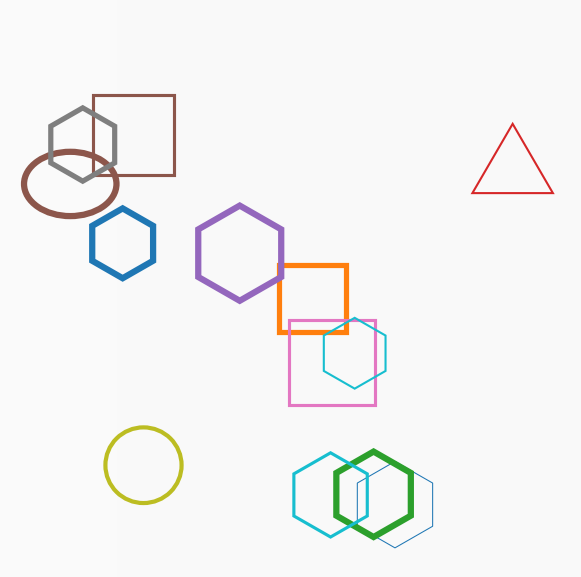[{"shape": "hexagon", "thickness": 0.5, "radius": 0.37, "center": [0.68, 0.125]}, {"shape": "hexagon", "thickness": 3, "radius": 0.3, "center": [0.211, 0.578]}, {"shape": "square", "thickness": 2.5, "radius": 0.29, "center": [0.538, 0.482]}, {"shape": "hexagon", "thickness": 3, "radius": 0.37, "center": [0.643, 0.143]}, {"shape": "triangle", "thickness": 1, "radius": 0.4, "center": [0.882, 0.705]}, {"shape": "hexagon", "thickness": 3, "radius": 0.41, "center": [0.412, 0.561]}, {"shape": "oval", "thickness": 3, "radius": 0.4, "center": [0.121, 0.681]}, {"shape": "square", "thickness": 1.5, "radius": 0.35, "center": [0.23, 0.765]}, {"shape": "square", "thickness": 1.5, "radius": 0.37, "center": [0.571, 0.371]}, {"shape": "hexagon", "thickness": 2.5, "radius": 0.32, "center": [0.142, 0.749]}, {"shape": "circle", "thickness": 2, "radius": 0.33, "center": [0.247, 0.194]}, {"shape": "hexagon", "thickness": 1, "radius": 0.31, "center": [0.61, 0.387]}, {"shape": "hexagon", "thickness": 1.5, "radius": 0.36, "center": [0.569, 0.142]}]